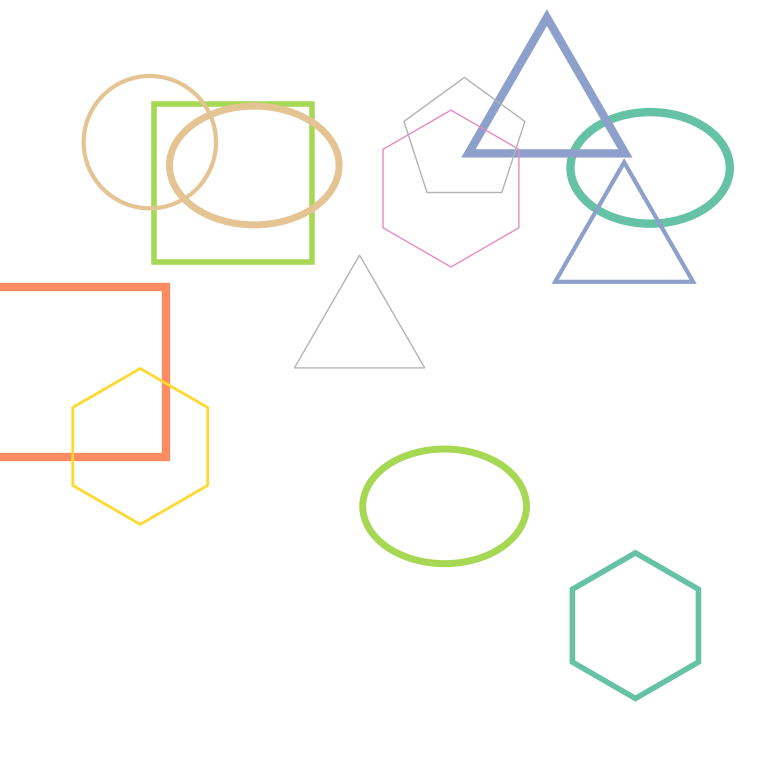[{"shape": "hexagon", "thickness": 2, "radius": 0.47, "center": [0.825, 0.187]}, {"shape": "oval", "thickness": 3, "radius": 0.52, "center": [0.844, 0.782]}, {"shape": "square", "thickness": 3, "radius": 0.55, "center": [0.104, 0.517]}, {"shape": "triangle", "thickness": 3, "radius": 0.59, "center": [0.71, 0.86]}, {"shape": "triangle", "thickness": 1.5, "radius": 0.52, "center": [0.811, 0.686]}, {"shape": "hexagon", "thickness": 0.5, "radius": 0.51, "center": [0.586, 0.755]}, {"shape": "oval", "thickness": 2.5, "radius": 0.53, "center": [0.577, 0.342]}, {"shape": "square", "thickness": 2, "radius": 0.51, "center": [0.303, 0.763]}, {"shape": "hexagon", "thickness": 1, "radius": 0.51, "center": [0.182, 0.42]}, {"shape": "circle", "thickness": 1.5, "radius": 0.43, "center": [0.195, 0.815]}, {"shape": "oval", "thickness": 2.5, "radius": 0.55, "center": [0.33, 0.785]}, {"shape": "pentagon", "thickness": 0.5, "radius": 0.41, "center": [0.603, 0.817]}, {"shape": "triangle", "thickness": 0.5, "radius": 0.49, "center": [0.467, 0.571]}]